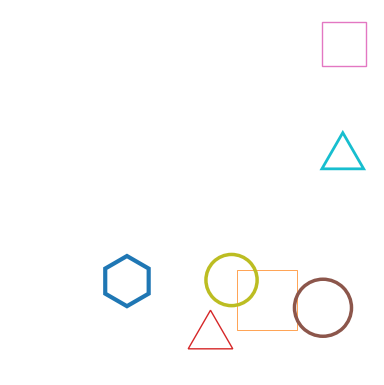[{"shape": "hexagon", "thickness": 3, "radius": 0.33, "center": [0.33, 0.27]}, {"shape": "square", "thickness": 0.5, "radius": 0.39, "center": [0.694, 0.22]}, {"shape": "triangle", "thickness": 1, "radius": 0.33, "center": [0.547, 0.127]}, {"shape": "circle", "thickness": 2.5, "radius": 0.37, "center": [0.839, 0.201]}, {"shape": "square", "thickness": 1, "radius": 0.29, "center": [0.894, 0.886]}, {"shape": "circle", "thickness": 2.5, "radius": 0.33, "center": [0.601, 0.273]}, {"shape": "triangle", "thickness": 2, "radius": 0.31, "center": [0.89, 0.593]}]